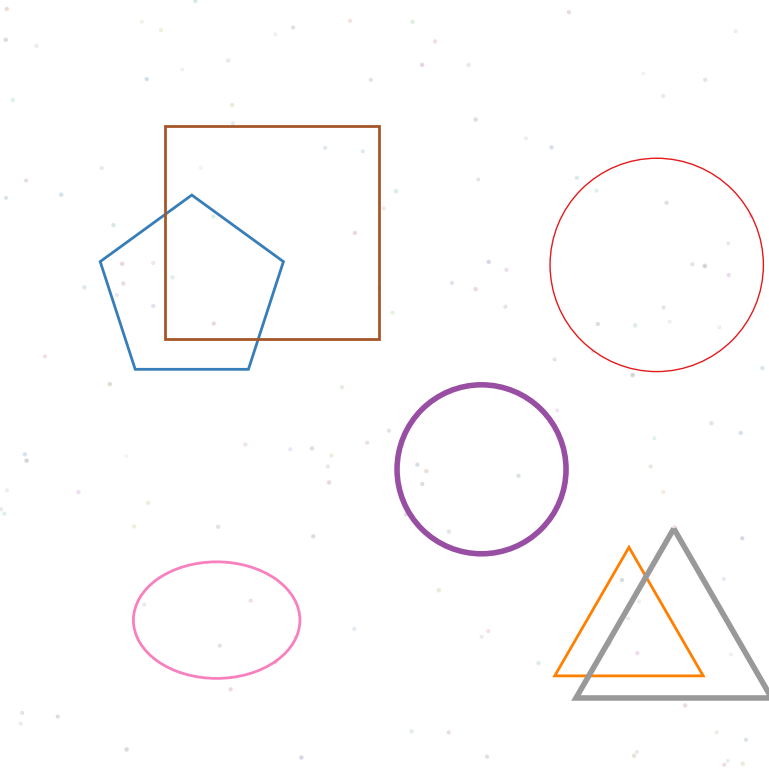[{"shape": "circle", "thickness": 0.5, "radius": 0.69, "center": [0.853, 0.656]}, {"shape": "pentagon", "thickness": 1, "radius": 0.63, "center": [0.249, 0.622]}, {"shape": "circle", "thickness": 2, "radius": 0.55, "center": [0.625, 0.391]}, {"shape": "triangle", "thickness": 1, "radius": 0.56, "center": [0.817, 0.178]}, {"shape": "square", "thickness": 1, "radius": 0.69, "center": [0.353, 0.698]}, {"shape": "oval", "thickness": 1, "radius": 0.54, "center": [0.281, 0.195]}, {"shape": "triangle", "thickness": 2, "radius": 0.73, "center": [0.875, 0.167]}]